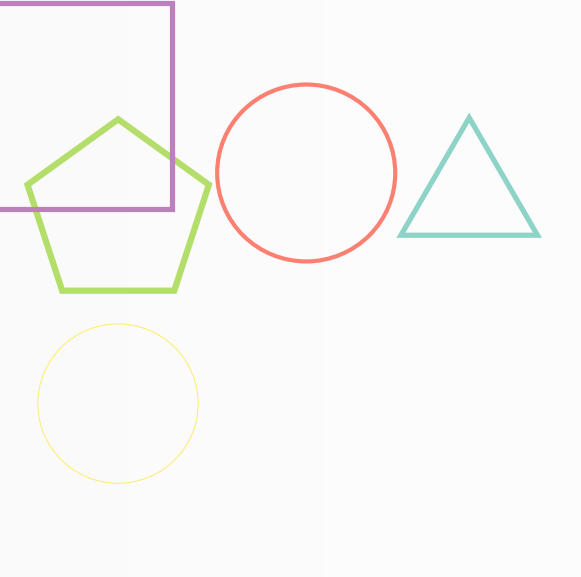[{"shape": "triangle", "thickness": 2.5, "radius": 0.68, "center": [0.807, 0.66]}, {"shape": "circle", "thickness": 2, "radius": 0.77, "center": [0.527, 0.7]}, {"shape": "pentagon", "thickness": 3, "radius": 0.82, "center": [0.203, 0.629]}, {"shape": "square", "thickness": 2.5, "radius": 0.89, "center": [0.117, 0.815]}, {"shape": "circle", "thickness": 0.5, "radius": 0.69, "center": [0.203, 0.3]}]